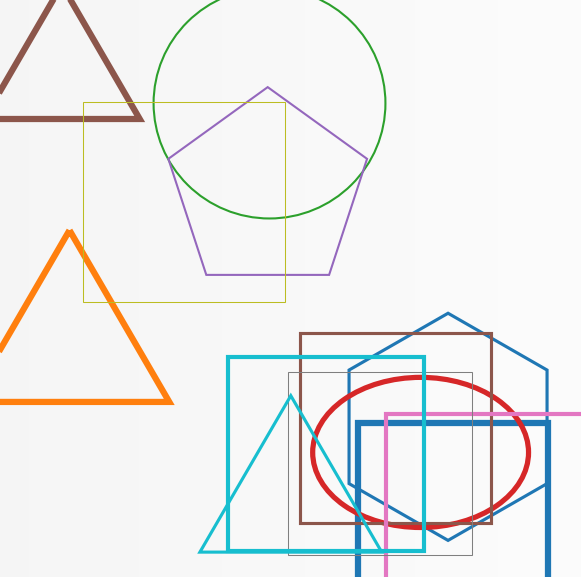[{"shape": "hexagon", "thickness": 1.5, "radius": 0.98, "center": [0.771, 0.26]}, {"shape": "square", "thickness": 3, "radius": 0.82, "center": [0.779, 0.104]}, {"shape": "triangle", "thickness": 3, "radius": 0.99, "center": [0.12, 0.402]}, {"shape": "circle", "thickness": 1, "radius": 1.0, "center": [0.464, 0.82]}, {"shape": "oval", "thickness": 2.5, "radius": 0.93, "center": [0.724, 0.216]}, {"shape": "pentagon", "thickness": 1, "radius": 0.9, "center": [0.461, 0.669]}, {"shape": "triangle", "thickness": 3, "radius": 0.77, "center": [0.106, 0.87]}, {"shape": "square", "thickness": 1.5, "radius": 0.82, "center": [0.681, 0.258]}, {"shape": "square", "thickness": 2, "radius": 0.91, "center": [0.846, 0.101]}, {"shape": "square", "thickness": 0.5, "radius": 0.79, "center": [0.654, 0.196]}, {"shape": "square", "thickness": 0.5, "radius": 0.87, "center": [0.317, 0.649]}, {"shape": "triangle", "thickness": 1.5, "radius": 0.9, "center": [0.5, 0.133]}, {"shape": "square", "thickness": 2, "radius": 0.84, "center": [0.56, 0.213]}]